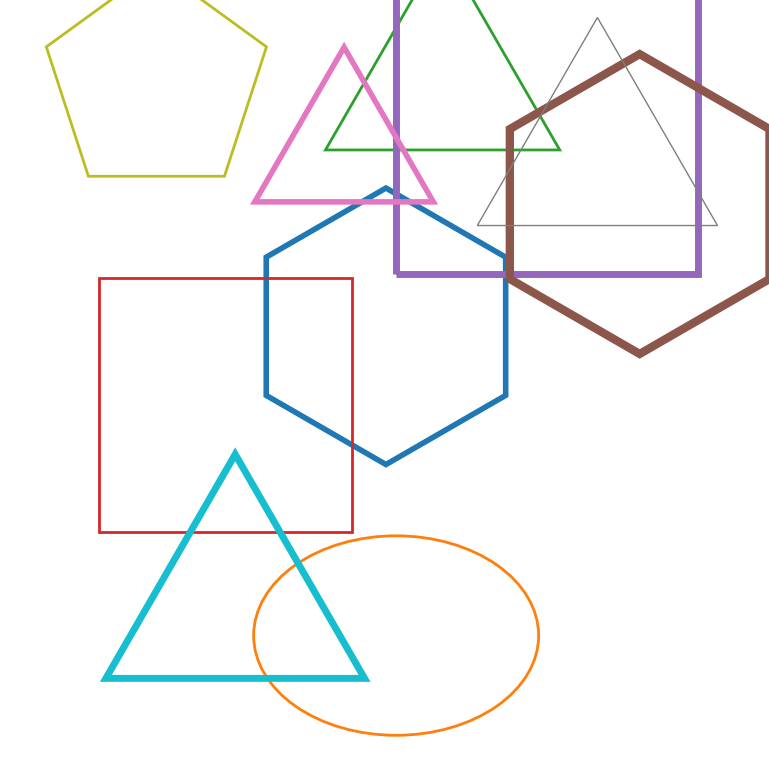[{"shape": "hexagon", "thickness": 2, "radius": 0.9, "center": [0.501, 0.576]}, {"shape": "oval", "thickness": 1, "radius": 0.93, "center": [0.514, 0.175]}, {"shape": "triangle", "thickness": 1, "radius": 0.88, "center": [0.575, 0.893]}, {"shape": "square", "thickness": 1, "radius": 0.82, "center": [0.293, 0.474]}, {"shape": "square", "thickness": 2.5, "radius": 0.98, "center": [0.71, 0.84]}, {"shape": "hexagon", "thickness": 3, "radius": 0.97, "center": [0.831, 0.735]}, {"shape": "triangle", "thickness": 2, "radius": 0.67, "center": [0.447, 0.805]}, {"shape": "triangle", "thickness": 0.5, "radius": 0.9, "center": [0.776, 0.797]}, {"shape": "pentagon", "thickness": 1, "radius": 0.75, "center": [0.203, 0.893]}, {"shape": "triangle", "thickness": 2.5, "radius": 0.97, "center": [0.305, 0.216]}]